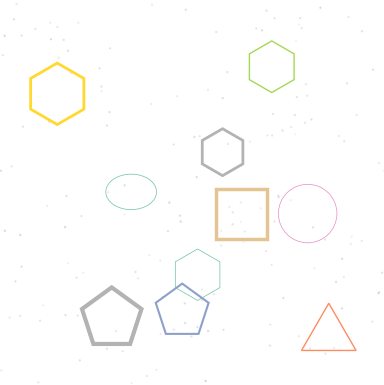[{"shape": "oval", "thickness": 0.5, "radius": 0.33, "center": [0.341, 0.502]}, {"shape": "hexagon", "thickness": 0.5, "radius": 0.33, "center": [0.513, 0.286]}, {"shape": "triangle", "thickness": 1, "radius": 0.41, "center": [0.854, 0.131]}, {"shape": "pentagon", "thickness": 1.5, "radius": 0.36, "center": [0.473, 0.191]}, {"shape": "circle", "thickness": 0.5, "radius": 0.38, "center": [0.799, 0.445]}, {"shape": "hexagon", "thickness": 1, "radius": 0.34, "center": [0.706, 0.827]}, {"shape": "hexagon", "thickness": 2, "radius": 0.4, "center": [0.149, 0.756]}, {"shape": "square", "thickness": 2.5, "radius": 0.33, "center": [0.628, 0.444]}, {"shape": "pentagon", "thickness": 3, "radius": 0.41, "center": [0.29, 0.172]}, {"shape": "hexagon", "thickness": 2, "radius": 0.3, "center": [0.578, 0.605]}]